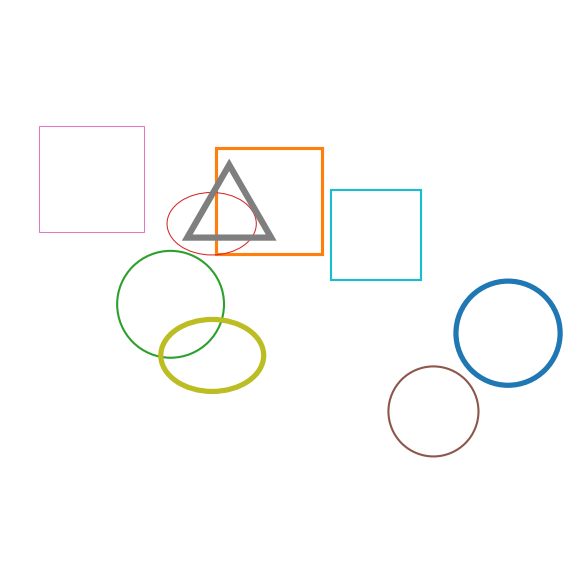[{"shape": "circle", "thickness": 2.5, "radius": 0.45, "center": [0.88, 0.422]}, {"shape": "square", "thickness": 1.5, "radius": 0.46, "center": [0.466, 0.651]}, {"shape": "circle", "thickness": 1, "radius": 0.46, "center": [0.295, 0.472]}, {"shape": "oval", "thickness": 0.5, "radius": 0.39, "center": [0.367, 0.612]}, {"shape": "circle", "thickness": 1, "radius": 0.39, "center": [0.751, 0.287]}, {"shape": "square", "thickness": 0.5, "radius": 0.46, "center": [0.158, 0.69]}, {"shape": "triangle", "thickness": 3, "radius": 0.42, "center": [0.397, 0.63]}, {"shape": "oval", "thickness": 2.5, "radius": 0.45, "center": [0.368, 0.384]}, {"shape": "square", "thickness": 1, "radius": 0.39, "center": [0.65, 0.593]}]